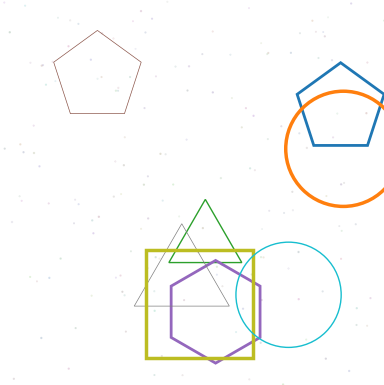[{"shape": "pentagon", "thickness": 2, "radius": 0.59, "center": [0.885, 0.718]}, {"shape": "circle", "thickness": 2.5, "radius": 0.75, "center": [0.892, 0.613]}, {"shape": "triangle", "thickness": 1, "radius": 0.55, "center": [0.533, 0.373]}, {"shape": "hexagon", "thickness": 2, "radius": 0.67, "center": [0.56, 0.19]}, {"shape": "pentagon", "thickness": 0.5, "radius": 0.6, "center": [0.253, 0.802]}, {"shape": "triangle", "thickness": 0.5, "radius": 0.71, "center": [0.472, 0.276]}, {"shape": "square", "thickness": 2.5, "radius": 0.7, "center": [0.518, 0.211]}, {"shape": "circle", "thickness": 1, "radius": 0.68, "center": [0.75, 0.234]}]